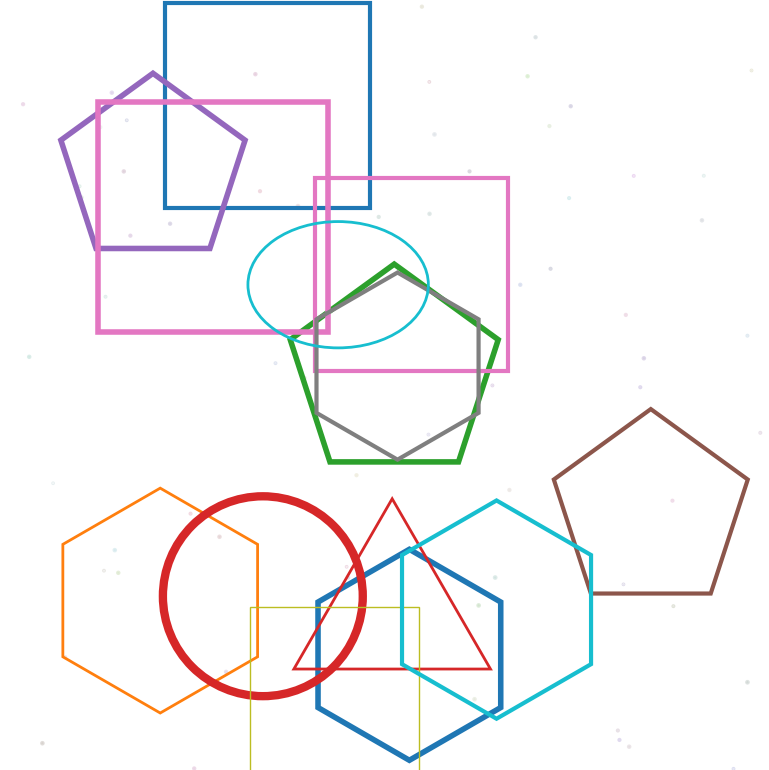[{"shape": "hexagon", "thickness": 2, "radius": 0.68, "center": [0.532, 0.15]}, {"shape": "square", "thickness": 1.5, "radius": 0.67, "center": [0.347, 0.862]}, {"shape": "hexagon", "thickness": 1, "radius": 0.73, "center": [0.208, 0.22]}, {"shape": "pentagon", "thickness": 2, "radius": 0.71, "center": [0.512, 0.515]}, {"shape": "triangle", "thickness": 1, "radius": 0.74, "center": [0.509, 0.205]}, {"shape": "circle", "thickness": 3, "radius": 0.65, "center": [0.341, 0.226]}, {"shape": "pentagon", "thickness": 2, "radius": 0.63, "center": [0.199, 0.779]}, {"shape": "pentagon", "thickness": 1.5, "radius": 0.66, "center": [0.845, 0.336]}, {"shape": "square", "thickness": 1.5, "radius": 0.63, "center": [0.535, 0.644]}, {"shape": "square", "thickness": 2, "radius": 0.75, "center": [0.277, 0.719]}, {"shape": "hexagon", "thickness": 1.5, "radius": 0.61, "center": [0.516, 0.525]}, {"shape": "square", "thickness": 0.5, "radius": 0.55, "center": [0.434, 0.102]}, {"shape": "hexagon", "thickness": 1.5, "radius": 0.71, "center": [0.645, 0.208]}, {"shape": "oval", "thickness": 1, "radius": 0.59, "center": [0.439, 0.63]}]